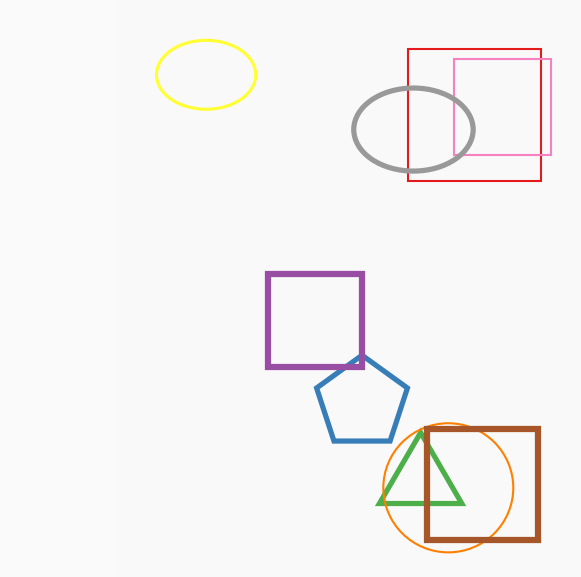[{"shape": "square", "thickness": 1, "radius": 0.57, "center": [0.817, 0.8]}, {"shape": "pentagon", "thickness": 2.5, "radius": 0.41, "center": [0.623, 0.302]}, {"shape": "triangle", "thickness": 2.5, "radius": 0.41, "center": [0.724, 0.168]}, {"shape": "square", "thickness": 3, "radius": 0.4, "center": [0.542, 0.444]}, {"shape": "circle", "thickness": 1, "radius": 0.56, "center": [0.771, 0.154]}, {"shape": "oval", "thickness": 1.5, "radius": 0.43, "center": [0.355, 0.87]}, {"shape": "square", "thickness": 3, "radius": 0.48, "center": [0.83, 0.161]}, {"shape": "square", "thickness": 1, "radius": 0.41, "center": [0.865, 0.814]}, {"shape": "oval", "thickness": 2.5, "radius": 0.51, "center": [0.711, 0.775]}]